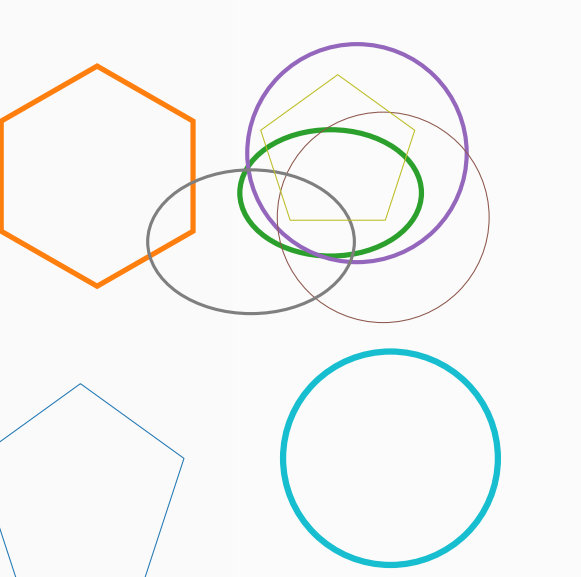[{"shape": "pentagon", "thickness": 0.5, "radius": 0.94, "center": [0.138, 0.147]}, {"shape": "hexagon", "thickness": 2.5, "radius": 0.95, "center": [0.167, 0.694]}, {"shape": "oval", "thickness": 2.5, "radius": 0.78, "center": [0.569, 0.665]}, {"shape": "circle", "thickness": 2, "radius": 0.94, "center": [0.614, 0.734]}, {"shape": "circle", "thickness": 0.5, "radius": 0.91, "center": [0.659, 0.623]}, {"shape": "oval", "thickness": 1.5, "radius": 0.89, "center": [0.432, 0.581]}, {"shape": "pentagon", "thickness": 0.5, "radius": 0.7, "center": [0.581, 0.731]}, {"shape": "circle", "thickness": 3, "radius": 0.92, "center": [0.672, 0.206]}]